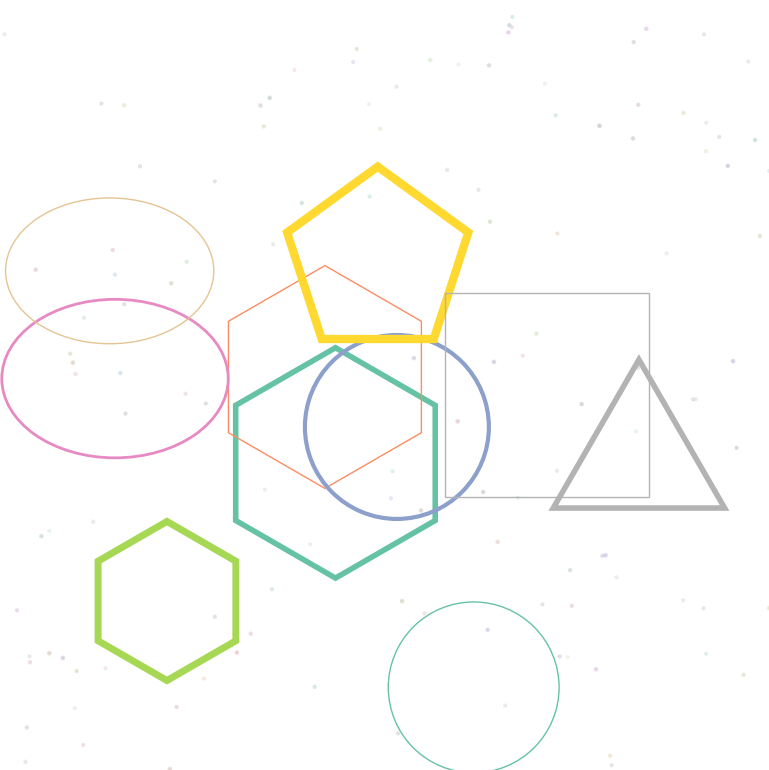[{"shape": "circle", "thickness": 0.5, "radius": 0.55, "center": [0.615, 0.107]}, {"shape": "hexagon", "thickness": 2, "radius": 0.75, "center": [0.436, 0.399]}, {"shape": "hexagon", "thickness": 0.5, "radius": 0.72, "center": [0.422, 0.51]}, {"shape": "circle", "thickness": 1.5, "radius": 0.6, "center": [0.515, 0.446]}, {"shape": "oval", "thickness": 1, "radius": 0.74, "center": [0.149, 0.508]}, {"shape": "hexagon", "thickness": 2.5, "radius": 0.52, "center": [0.217, 0.219]}, {"shape": "pentagon", "thickness": 3, "radius": 0.62, "center": [0.491, 0.66]}, {"shape": "oval", "thickness": 0.5, "radius": 0.68, "center": [0.142, 0.648]}, {"shape": "triangle", "thickness": 2, "radius": 0.64, "center": [0.83, 0.404]}, {"shape": "square", "thickness": 0.5, "radius": 0.66, "center": [0.71, 0.487]}]